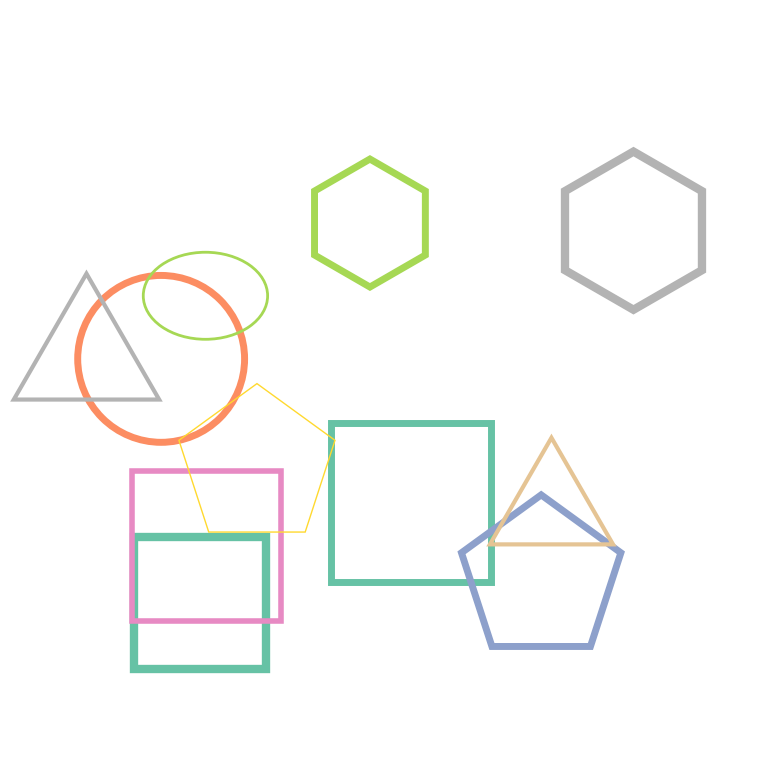[{"shape": "square", "thickness": 2.5, "radius": 0.52, "center": [0.534, 0.347]}, {"shape": "square", "thickness": 3, "radius": 0.43, "center": [0.259, 0.217]}, {"shape": "circle", "thickness": 2.5, "radius": 0.54, "center": [0.209, 0.534]}, {"shape": "pentagon", "thickness": 2.5, "radius": 0.54, "center": [0.703, 0.248]}, {"shape": "square", "thickness": 2, "radius": 0.49, "center": [0.268, 0.291]}, {"shape": "oval", "thickness": 1, "radius": 0.4, "center": [0.267, 0.616]}, {"shape": "hexagon", "thickness": 2.5, "radius": 0.42, "center": [0.48, 0.71]}, {"shape": "pentagon", "thickness": 0.5, "radius": 0.53, "center": [0.334, 0.395]}, {"shape": "triangle", "thickness": 1.5, "radius": 0.46, "center": [0.716, 0.339]}, {"shape": "triangle", "thickness": 1.5, "radius": 0.55, "center": [0.112, 0.536]}, {"shape": "hexagon", "thickness": 3, "radius": 0.51, "center": [0.823, 0.7]}]